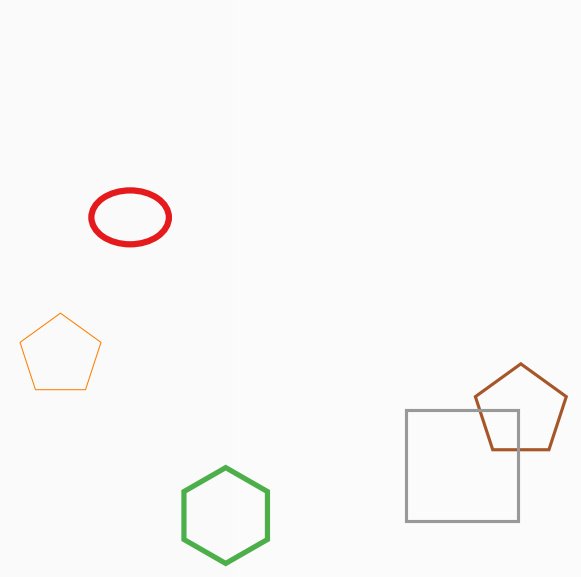[{"shape": "oval", "thickness": 3, "radius": 0.33, "center": [0.224, 0.623]}, {"shape": "hexagon", "thickness": 2.5, "radius": 0.41, "center": [0.388, 0.106]}, {"shape": "pentagon", "thickness": 0.5, "radius": 0.37, "center": [0.104, 0.384]}, {"shape": "pentagon", "thickness": 1.5, "radius": 0.41, "center": [0.896, 0.287]}, {"shape": "square", "thickness": 1.5, "radius": 0.48, "center": [0.794, 0.194]}]